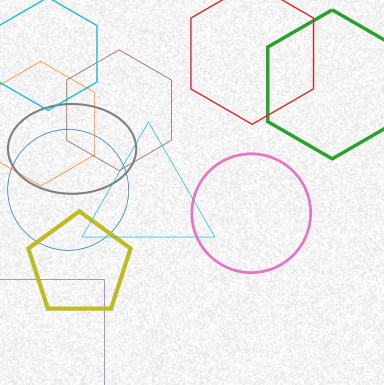[{"shape": "circle", "thickness": 0.5, "radius": 0.79, "center": [0.177, 0.507]}, {"shape": "hexagon", "thickness": 0.5, "radius": 0.81, "center": [0.106, 0.679]}, {"shape": "hexagon", "thickness": 2.5, "radius": 0.97, "center": [0.863, 0.781]}, {"shape": "hexagon", "thickness": 1, "radius": 0.92, "center": [0.655, 0.861]}, {"shape": "square", "thickness": 0.5, "radius": 0.83, "center": [0.103, 0.108]}, {"shape": "hexagon", "thickness": 0.5, "radius": 0.78, "center": [0.309, 0.714]}, {"shape": "circle", "thickness": 2, "radius": 0.77, "center": [0.653, 0.446]}, {"shape": "oval", "thickness": 1.5, "radius": 0.83, "center": [0.187, 0.613]}, {"shape": "pentagon", "thickness": 3, "radius": 0.7, "center": [0.206, 0.311]}, {"shape": "triangle", "thickness": 0.5, "radius": 1.0, "center": [0.386, 0.484]}, {"shape": "hexagon", "thickness": 1, "radius": 0.73, "center": [0.125, 0.86]}]